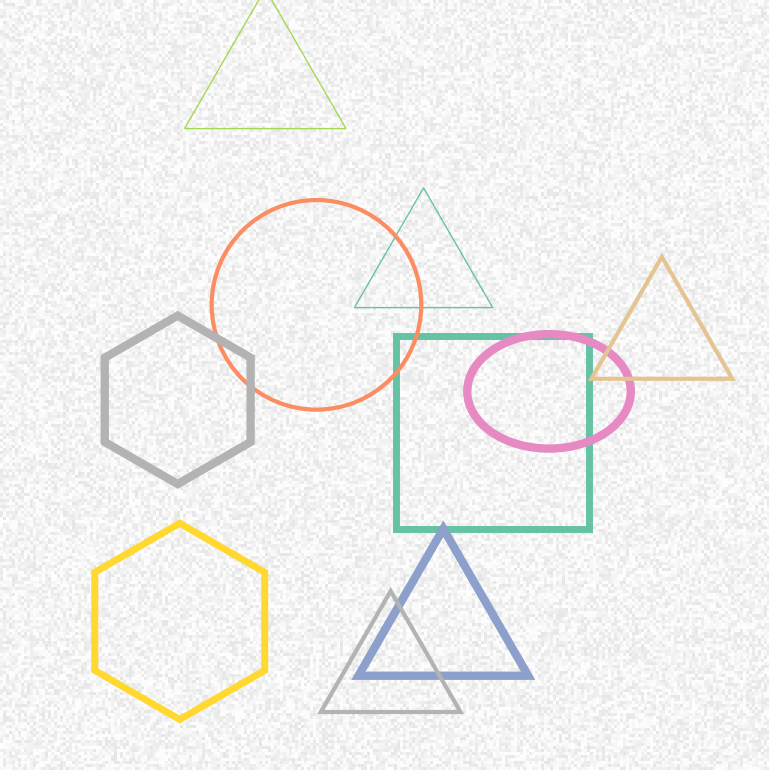[{"shape": "square", "thickness": 2.5, "radius": 0.63, "center": [0.639, 0.438]}, {"shape": "triangle", "thickness": 0.5, "radius": 0.52, "center": [0.55, 0.652]}, {"shape": "circle", "thickness": 1.5, "radius": 0.68, "center": [0.411, 0.604]}, {"shape": "triangle", "thickness": 3, "radius": 0.64, "center": [0.576, 0.186]}, {"shape": "oval", "thickness": 3, "radius": 0.53, "center": [0.713, 0.492]}, {"shape": "triangle", "thickness": 0.5, "radius": 0.61, "center": [0.344, 0.894]}, {"shape": "hexagon", "thickness": 2.5, "radius": 0.64, "center": [0.233, 0.193]}, {"shape": "triangle", "thickness": 1.5, "radius": 0.53, "center": [0.86, 0.561]}, {"shape": "hexagon", "thickness": 3, "radius": 0.55, "center": [0.231, 0.481]}, {"shape": "triangle", "thickness": 1.5, "radius": 0.52, "center": [0.507, 0.128]}]